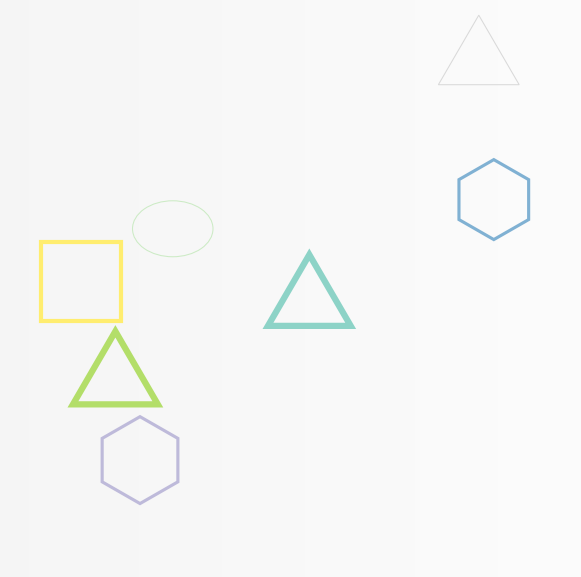[{"shape": "triangle", "thickness": 3, "radius": 0.41, "center": [0.532, 0.476]}, {"shape": "hexagon", "thickness": 1.5, "radius": 0.38, "center": [0.241, 0.202]}, {"shape": "hexagon", "thickness": 1.5, "radius": 0.35, "center": [0.85, 0.654]}, {"shape": "triangle", "thickness": 3, "radius": 0.42, "center": [0.199, 0.341]}, {"shape": "triangle", "thickness": 0.5, "radius": 0.4, "center": [0.824, 0.893]}, {"shape": "oval", "thickness": 0.5, "radius": 0.35, "center": [0.297, 0.603]}, {"shape": "square", "thickness": 2, "radius": 0.34, "center": [0.139, 0.511]}]